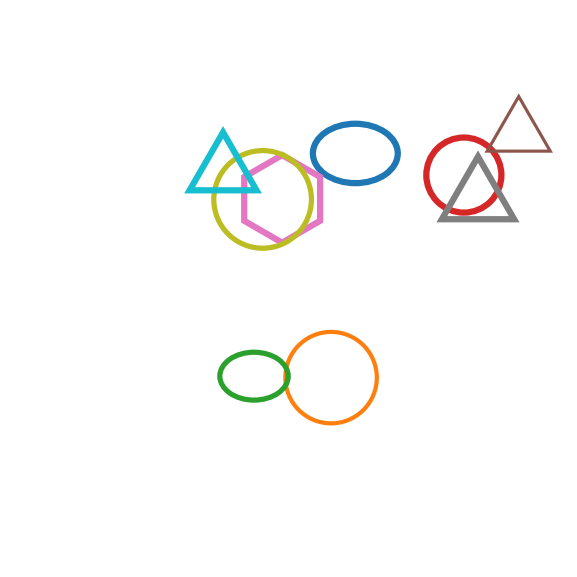[{"shape": "oval", "thickness": 3, "radius": 0.37, "center": [0.615, 0.733]}, {"shape": "circle", "thickness": 2, "radius": 0.4, "center": [0.573, 0.345]}, {"shape": "oval", "thickness": 2.5, "radius": 0.3, "center": [0.44, 0.348]}, {"shape": "circle", "thickness": 3, "radius": 0.32, "center": [0.803, 0.696]}, {"shape": "triangle", "thickness": 1.5, "radius": 0.32, "center": [0.898, 0.769]}, {"shape": "hexagon", "thickness": 3, "radius": 0.38, "center": [0.489, 0.655]}, {"shape": "triangle", "thickness": 3, "radius": 0.36, "center": [0.828, 0.656]}, {"shape": "circle", "thickness": 2.5, "radius": 0.42, "center": [0.455, 0.654]}, {"shape": "triangle", "thickness": 3, "radius": 0.33, "center": [0.386, 0.703]}]